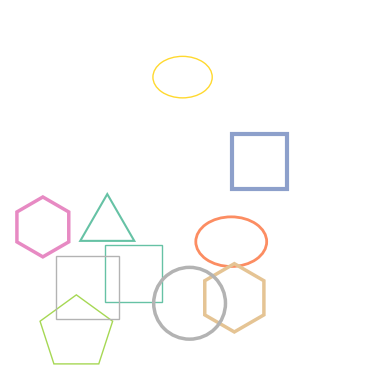[{"shape": "square", "thickness": 1, "radius": 0.37, "center": [0.348, 0.291]}, {"shape": "triangle", "thickness": 1.5, "radius": 0.4, "center": [0.279, 0.415]}, {"shape": "oval", "thickness": 2, "radius": 0.46, "center": [0.601, 0.372]}, {"shape": "square", "thickness": 3, "radius": 0.36, "center": [0.674, 0.58]}, {"shape": "hexagon", "thickness": 2.5, "radius": 0.39, "center": [0.111, 0.411]}, {"shape": "pentagon", "thickness": 1, "radius": 0.5, "center": [0.198, 0.135]}, {"shape": "oval", "thickness": 1, "radius": 0.39, "center": [0.474, 0.8]}, {"shape": "hexagon", "thickness": 2.5, "radius": 0.44, "center": [0.609, 0.226]}, {"shape": "circle", "thickness": 2.5, "radius": 0.47, "center": [0.492, 0.212]}, {"shape": "square", "thickness": 1, "radius": 0.41, "center": [0.227, 0.253]}]